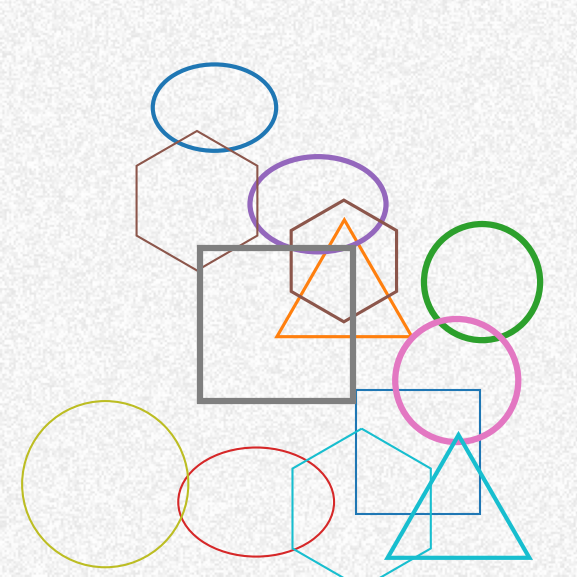[{"shape": "oval", "thickness": 2, "radius": 0.53, "center": [0.371, 0.813]}, {"shape": "square", "thickness": 1, "radius": 0.54, "center": [0.723, 0.216]}, {"shape": "triangle", "thickness": 1.5, "radius": 0.67, "center": [0.596, 0.484]}, {"shape": "circle", "thickness": 3, "radius": 0.5, "center": [0.835, 0.511]}, {"shape": "oval", "thickness": 1, "radius": 0.67, "center": [0.444, 0.13]}, {"shape": "oval", "thickness": 2.5, "radius": 0.59, "center": [0.551, 0.645]}, {"shape": "hexagon", "thickness": 1.5, "radius": 0.53, "center": [0.595, 0.547]}, {"shape": "hexagon", "thickness": 1, "radius": 0.6, "center": [0.341, 0.652]}, {"shape": "circle", "thickness": 3, "radius": 0.53, "center": [0.791, 0.34]}, {"shape": "square", "thickness": 3, "radius": 0.66, "center": [0.478, 0.437]}, {"shape": "circle", "thickness": 1, "radius": 0.72, "center": [0.182, 0.161]}, {"shape": "hexagon", "thickness": 1, "radius": 0.69, "center": [0.626, 0.119]}, {"shape": "triangle", "thickness": 2, "radius": 0.71, "center": [0.794, 0.104]}]